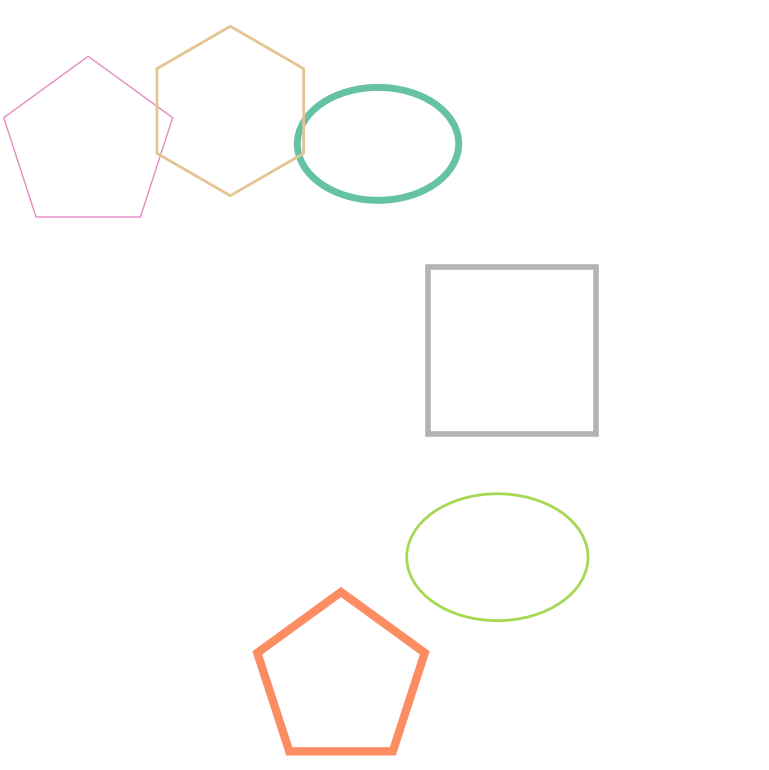[{"shape": "oval", "thickness": 2.5, "radius": 0.52, "center": [0.491, 0.813]}, {"shape": "pentagon", "thickness": 3, "radius": 0.57, "center": [0.443, 0.117]}, {"shape": "pentagon", "thickness": 0.5, "radius": 0.58, "center": [0.115, 0.812]}, {"shape": "oval", "thickness": 1, "radius": 0.59, "center": [0.646, 0.276]}, {"shape": "hexagon", "thickness": 1, "radius": 0.55, "center": [0.299, 0.856]}, {"shape": "square", "thickness": 2, "radius": 0.54, "center": [0.665, 0.545]}]